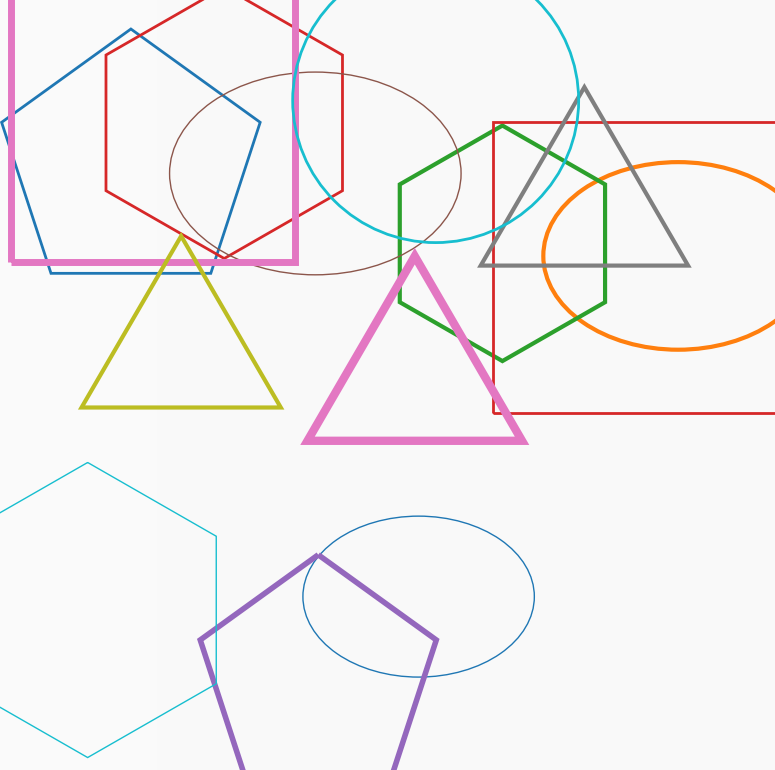[{"shape": "pentagon", "thickness": 1, "radius": 0.88, "center": [0.169, 0.787]}, {"shape": "oval", "thickness": 0.5, "radius": 0.75, "center": [0.54, 0.225]}, {"shape": "oval", "thickness": 1.5, "radius": 0.87, "center": [0.875, 0.668]}, {"shape": "hexagon", "thickness": 1.5, "radius": 0.76, "center": [0.648, 0.684]}, {"shape": "hexagon", "thickness": 1, "radius": 0.88, "center": [0.289, 0.84]}, {"shape": "square", "thickness": 1, "radius": 0.94, "center": [0.825, 0.653]}, {"shape": "pentagon", "thickness": 2, "radius": 0.8, "center": [0.411, 0.119]}, {"shape": "oval", "thickness": 0.5, "radius": 0.94, "center": [0.407, 0.775]}, {"shape": "triangle", "thickness": 3, "radius": 0.8, "center": [0.535, 0.507]}, {"shape": "square", "thickness": 2.5, "radius": 0.92, "center": [0.197, 0.843]}, {"shape": "triangle", "thickness": 1.5, "radius": 0.77, "center": [0.754, 0.732]}, {"shape": "triangle", "thickness": 1.5, "radius": 0.74, "center": [0.234, 0.545]}, {"shape": "hexagon", "thickness": 0.5, "radius": 0.96, "center": [0.113, 0.208]}, {"shape": "circle", "thickness": 1, "radius": 0.92, "center": [0.562, 0.869]}]